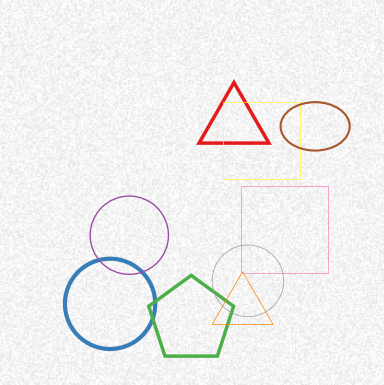[{"shape": "triangle", "thickness": 2.5, "radius": 0.52, "center": [0.608, 0.681]}, {"shape": "circle", "thickness": 3, "radius": 0.59, "center": [0.286, 0.211]}, {"shape": "pentagon", "thickness": 2.5, "radius": 0.58, "center": [0.497, 0.169]}, {"shape": "circle", "thickness": 1, "radius": 0.51, "center": [0.336, 0.389]}, {"shape": "triangle", "thickness": 0.5, "radius": 0.46, "center": [0.63, 0.203]}, {"shape": "square", "thickness": 0.5, "radius": 0.5, "center": [0.68, 0.635]}, {"shape": "oval", "thickness": 1.5, "radius": 0.45, "center": [0.819, 0.672]}, {"shape": "square", "thickness": 0.5, "radius": 0.56, "center": [0.739, 0.404]}, {"shape": "circle", "thickness": 0.5, "radius": 0.47, "center": [0.644, 0.271]}]